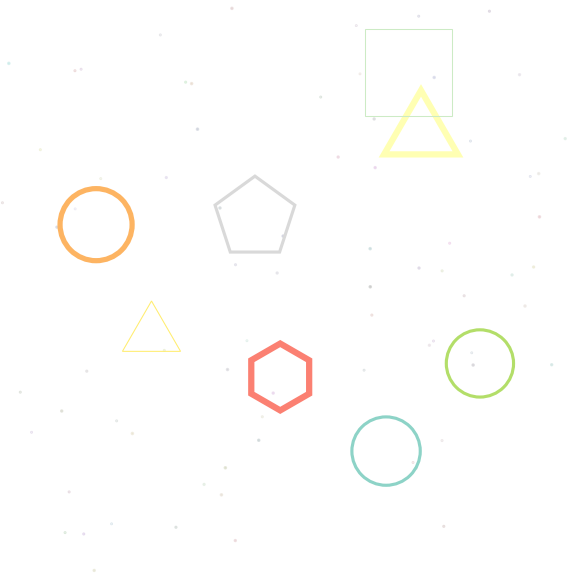[{"shape": "circle", "thickness": 1.5, "radius": 0.3, "center": [0.669, 0.218]}, {"shape": "triangle", "thickness": 3, "radius": 0.37, "center": [0.729, 0.769]}, {"shape": "hexagon", "thickness": 3, "radius": 0.29, "center": [0.485, 0.346]}, {"shape": "circle", "thickness": 2.5, "radius": 0.31, "center": [0.166, 0.61]}, {"shape": "circle", "thickness": 1.5, "radius": 0.29, "center": [0.831, 0.37]}, {"shape": "pentagon", "thickness": 1.5, "radius": 0.36, "center": [0.441, 0.621]}, {"shape": "square", "thickness": 0.5, "radius": 0.38, "center": [0.708, 0.873]}, {"shape": "triangle", "thickness": 0.5, "radius": 0.29, "center": [0.262, 0.42]}]